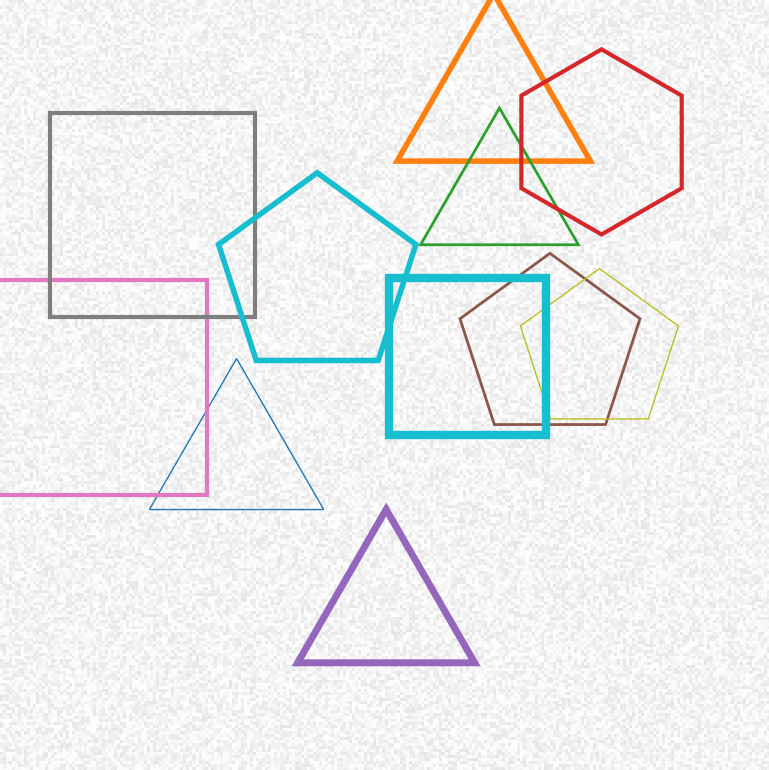[{"shape": "triangle", "thickness": 0.5, "radius": 0.65, "center": [0.307, 0.404]}, {"shape": "triangle", "thickness": 2, "radius": 0.72, "center": [0.641, 0.863]}, {"shape": "triangle", "thickness": 1, "radius": 0.59, "center": [0.649, 0.741]}, {"shape": "hexagon", "thickness": 1.5, "radius": 0.6, "center": [0.781, 0.816]}, {"shape": "triangle", "thickness": 2.5, "radius": 0.66, "center": [0.501, 0.206]}, {"shape": "pentagon", "thickness": 1, "radius": 0.61, "center": [0.714, 0.548]}, {"shape": "square", "thickness": 1.5, "radius": 0.7, "center": [0.129, 0.496]}, {"shape": "square", "thickness": 1.5, "radius": 0.66, "center": [0.198, 0.721]}, {"shape": "pentagon", "thickness": 0.5, "radius": 0.54, "center": [0.778, 0.543]}, {"shape": "square", "thickness": 3, "radius": 0.51, "center": [0.607, 0.537]}, {"shape": "pentagon", "thickness": 2, "radius": 0.67, "center": [0.412, 0.641]}]